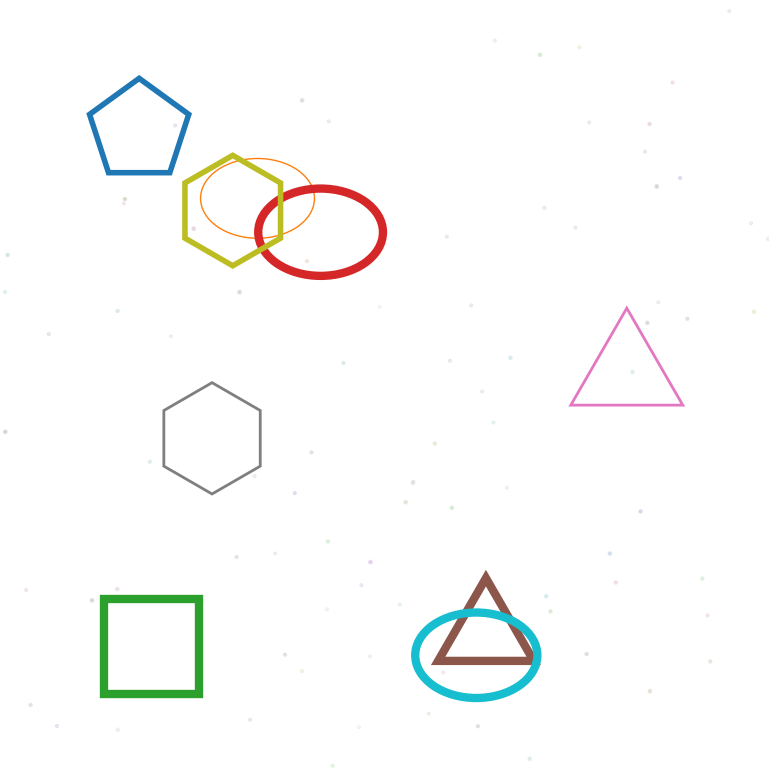[{"shape": "pentagon", "thickness": 2, "radius": 0.34, "center": [0.181, 0.831]}, {"shape": "oval", "thickness": 0.5, "radius": 0.37, "center": [0.334, 0.742]}, {"shape": "square", "thickness": 3, "radius": 0.31, "center": [0.196, 0.16]}, {"shape": "oval", "thickness": 3, "radius": 0.4, "center": [0.416, 0.698]}, {"shape": "triangle", "thickness": 3, "radius": 0.36, "center": [0.631, 0.178]}, {"shape": "triangle", "thickness": 1, "radius": 0.42, "center": [0.814, 0.516]}, {"shape": "hexagon", "thickness": 1, "radius": 0.36, "center": [0.275, 0.431]}, {"shape": "hexagon", "thickness": 2, "radius": 0.36, "center": [0.302, 0.727]}, {"shape": "oval", "thickness": 3, "radius": 0.4, "center": [0.619, 0.149]}]